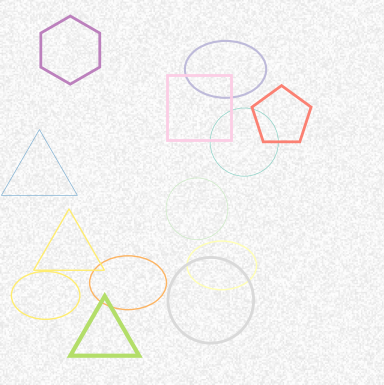[{"shape": "circle", "thickness": 0.5, "radius": 0.44, "center": [0.634, 0.631]}, {"shape": "oval", "thickness": 1, "radius": 0.45, "center": [0.576, 0.311]}, {"shape": "oval", "thickness": 1.5, "radius": 0.53, "center": [0.586, 0.82]}, {"shape": "pentagon", "thickness": 2, "radius": 0.4, "center": [0.731, 0.697]}, {"shape": "triangle", "thickness": 0.5, "radius": 0.57, "center": [0.102, 0.549]}, {"shape": "oval", "thickness": 1, "radius": 0.5, "center": [0.333, 0.266]}, {"shape": "triangle", "thickness": 3, "radius": 0.52, "center": [0.272, 0.128]}, {"shape": "square", "thickness": 2, "radius": 0.42, "center": [0.517, 0.721]}, {"shape": "circle", "thickness": 2, "radius": 0.56, "center": [0.547, 0.22]}, {"shape": "hexagon", "thickness": 2, "radius": 0.44, "center": [0.183, 0.87]}, {"shape": "circle", "thickness": 0.5, "radius": 0.4, "center": [0.512, 0.458]}, {"shape": "triangle", "thickness": 1, "radius": 0.53, "center": [0.179, 0.351]}, {"shape": "oval", "thickness": 1, "radius": 0.44, "center": [0.119, 0.233]}]